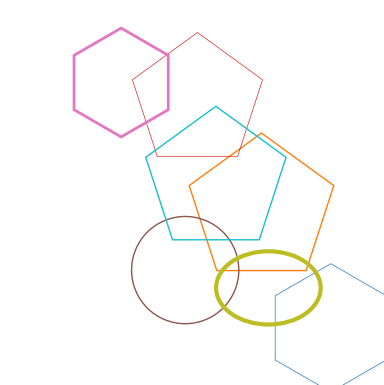[{"shape": "hexagon", "thickness": 0.5, "radius": 0.83, "center": [0.859, 0.148]}, {"shape": "pentagon", "thickness": 1, "radius": 0.99, "center": [0.679, 0.457]}, {"shape": "pentagon", "thickness": 0.5, "radius": 0.89, "center": [0.513, 0.738]}, {"shape": "circle", "thickness": 1, "radius": 0.7, "center": [0.481, 0.298]}, {"shape": "hexagon", "thickness": 2, "radius": 0.71, "center": [0.315, 0.786]}, {"shape": "oval", "thickness": 3, "radius": 0.68, "center": [0.697, 0.252]}, {"shape": "pentagon", "thickness": 1, "radius": 0.96, "center": [0.561, 0.532]}]